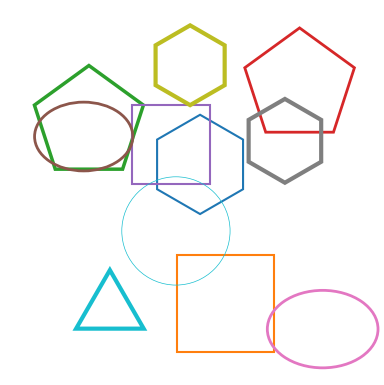[{"shape": "hexagon", "thickness": 1.5, "radius": 0.64, "center": [0.52, 0.573]}, {"shape": "square", "thickness": 1.5, "radius": 0.63, "center": [0.585, 0.212]}, {"shape": "pentagon", "thickness": 2.5, "radius": 0.74, "center": [0.231, 0.681]}, {"shape": "pentagon", "thickness": 2, "radius": 0.75, "center": [0.778, 0.778]}, {"shape": "square", "thickness": 1.5, "radius": 0.51, "center": [0.445, 0.625]}, {"shape": "oval", "thickness": 2, "radius": 0.64, "center": [0.217, 0.645]}, {"shape": "oval", "thickness": 2, "radius": 0.72, "center": [0.838, 0.145]}, {"shape": "hexagon", "thickness": 3, "radius": 0.54, "center": [0.74, 0.634]}, {"shape": "hexagon", "thickness": 3, "radius": 0.52, "center": [0.494, 0.831]}, {"shape": "circle", "thickness": 0.5, "radius": 0.7, "center": [0.457, 0.4]}, {"shape": "triangle", "thickness": 3, "radius": 0.51, "center": [0.285, 0.197]}]